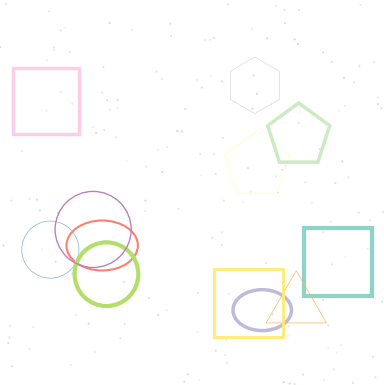[{"shape": "square", "thickness": 3, "radius": 0.44, "center": [0.878, 0.319]}, {"shape": "pentagon", "thickness": 0.5, "radius": 0.45, "center": [0.667, 0.57]}, {"shape": "oval", "thickness": 2.5, "radius": 0.38, "center": [0.681, 0.194]}, {"shape": "oval", "thickness": 1.5, "radius": 0.46, "center": [0.265, 0.362]}, {"shape": "circle", "thickness": 0.5, "radius": 0.37, "center": [0.131, 0.352]}, {"shape": "triangle", "thickness": 0.5, "radius": 0.45, "center": [0.77, 0.207]}, {"shape": "circle", "thickness": 3, "radius": 0.41, "center": [0.276, 0.288]}, {"shape": "square", "thickness": 2.5, "radius": 0.43, "center": [0.119, 0.737]}, {"shape": "hexagon", "thickness": 0.5, "radius": 0.37, "center": [0.662, 0.778]}, {"shape": "circle", "thickness": 1, "radius": 0.49, "center": [0.242, 0.404]}, {"shape": "pentagon", "thickness": 2.5, "radius": 0.42, "center": [0.776, 0.647]}, {"shape": "square", "thickness": 2, "radius": 0.45, "center": [0.645, 0.213]}]